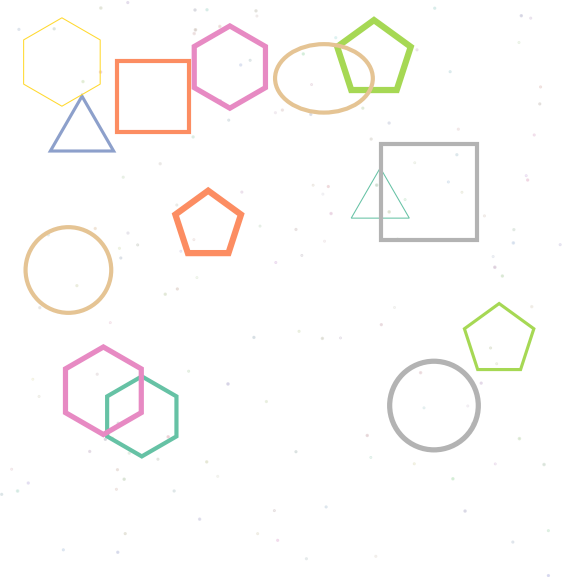[{"shape": "hexagon", "thickness": 2, "radius": 0.35, "center": [0.246, 0.278]}, {"shape": "triangle", "thickness": 0.5, "radius": 0.29, "center": [0.658, 0.65]}, {"shape": "pentagon", "thickness": 3, "radius": 0.3, "center": [0.36, 0.609]}, {"shape": "square", "thickness": 2, "radius": 0.31, "center": [0.265, 0.832]}, {"shape": "triangle", "thickness": 1.5, "radius": 0.32, "center": [0.142, 0.769]}, {"shape": "hexagon", "thickness": 2.5, "radius": 0.36, "center": [0.398, 0.883]}, {"shape": "hexagon", "thickness": 2.5, "radius": 0.38, "center": [0.179, 0.323]}, {"shape": "pentagon", "thickness": 3, "radius": 0.33, "center": [0.648, 0.897]}, {"shape": "pentagon", "thickness": 1.5, "radius": 0.32, "center": [0.864, 0.41]}, {"shape": "hexagon", "thickness": 0.5, "radius": 0.38, "center": [0.107, 0.892]}, {"shape": "oval", "thickness": 2, "radius": 0.42, "center": [0.561, 0.863]}, {"shape": "circle", "thickness": 2, "radius": 0.37, "center": [0.118, 0.532]}, {"shape": "square", "thickness": 2, "radius": 0.42, "center": [0.743, 0.667]}, {"shape": "circle", "thickness": 2.5, "radius": 0.38, "center": [0.751, 0.297]}]